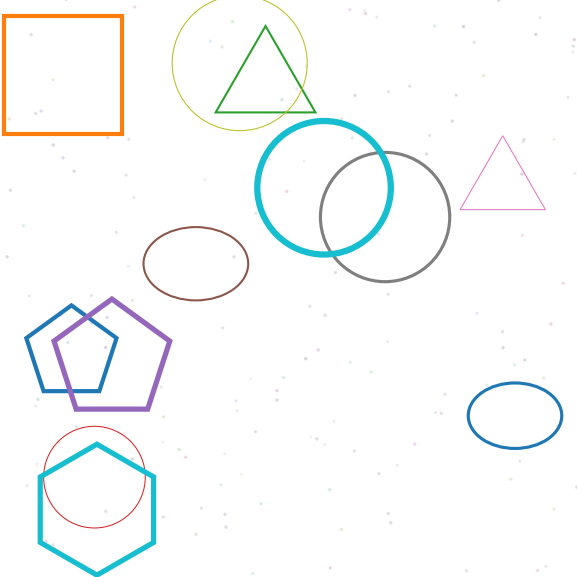[{"shape": "oval", "thickness": 1.5, "radius": 0.4, "center": [0.892, 0.279]}, {"shape": "pentagon", "thickness": 2, "radius": 0.41, "center": [0.124, 0.388]}, {"shape": "square", "thickness": 2, "radius": 0.51, "center": [0.11, 0.87]}, {"shape": "triangle", "thickness": 1, "radius": 0.5, "center": [0.46, 0.854]}, {"shape": "circle", "thickness": 0.5, "radius": 0.44, "center": [0.164, 0.173]}, {"shape": "pentagon", "thickness": 2.5, "radius": 0.53, "center": [0.194, 0.376]}, {"shape": "oval", "thickness": 1, "radius": 0.45, "center": [0.339, 0.542]}, {"shape": "triangle", "thickness": 0.5, "radius": 0.43, "center": [0.871, 0.679]}, {"shape": "circle", "thickness": 1.5, "radius": 0.56, "center": [0.667, 0.623]}, {"shape": "circle", "thickness": 0.5, "radius": 0.58, "center": [0.415, 0.89]}, {"shape": "circle", "thickness": 3, "radius": 0.58, "center": [0.561, 0.674]}, {"shape": "hexagon", "thickness": 2.5, "radius": 0.57, "center": [0.168, 0.117]}]